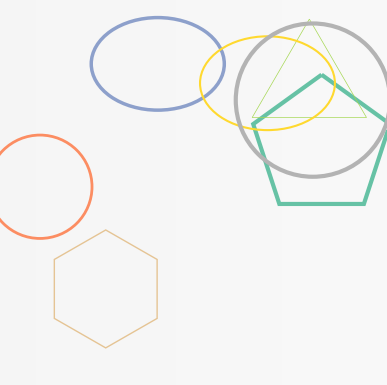[{"shape": "pentagon", "thickness": 3, "radius": 0.93, "center": [0.83, 0.62]}, {"shape": "circle", "thickness": 2, "radius": 0.67, "center": [0.103, 0.515]}, {"shape": "oval", "thickness": 2.5, "radius": 0.86, "center": [0.407, 0.834]}, {"shape": "triangle", "thickness": 0.5, "radius": 0.85, "center": [0.798, 0.78]}, {"shape": "oval", "thickness": 1.5, "radius": 0.87, "center": [0.69, 0.784]}, {"shape": "hexagon", "thickness": 1, "radius": 0.77, "center": [0.273, 0.25]}, {"shape": "circle", "thickness": 3, "radius": 1.0, "center": [0.807, 0.74]}]